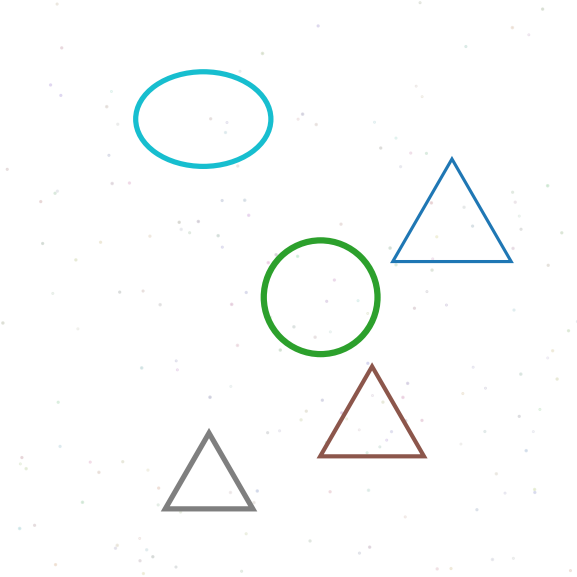[{"shape": "triangle", "thickness": 1.5, "radius": 0.59, "center": [0.783, 0.605]}, {"shape": "circle", "thickness": 3, "radius": 0.49, "center": [0.555, 0.484]}, {"shape": "triangle", "thickness": 2, "radius": 0.52, "center": [0.644, 0.261]}, {"shape": "triangle", "thickness": 2.5, "radius": 0.44, "center": [0.362, 0.162]}, {"shape": "oval", "thickness": 2.5, "radius": 0.59, "center": [0.352, 0.793]}]